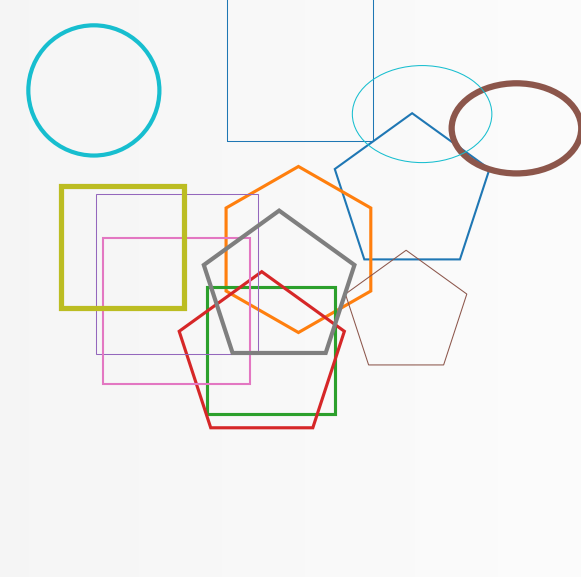[{"shape": "square", "thickness": 0.5, "radius": 0.63, "center": [0.517, 0.88]}, {"shape": "pentagon", "thickness": 1, "radius": 0.7, "center": [0.709, 0.663]}, {"shape": "hexagon", "thickness": 1.5, "radius": 0.72, "center": [0.513, 0.567]}, {"shape": "square", "thickness": 1.5, "radius": 0.55, "center": [0.466, 0.392]}, {"shape": "pentagon", "thickness": 1.5, "radius": 0.75, "center": [0.45, 0.379]}, {"shape": "square", "thickness": 0.5, "radius": 0.69, "center": [0.305, 0.525]}, {"shape": "pentagon", "thickness": 0.5, "radius": 0.55, "center": [0.699, 0.456]}, {"shape": "oval", "thickness": 3, "radius": 0.56, "center": [0.889, 0.777]}, {"shape": "square", "thickness": 1, "radius": 0.63, "center": [0.303, 0.461]}, {"shape": "pentagon", "thickness": 2, "radius": 0.68, "center": [0.48, 0.498]}, {"shape": "square", "thickness": 2.5, "radius": 0.53, "center": [0.211, 0.571]}, {"shape": "oval", "thickness": 0.5, "radius": 0.6, "center": [0.726, 0.802]}, {"shape": "circle", "thickness": 2, "radius": 0.56, "center": [0.161, 0.843]}]